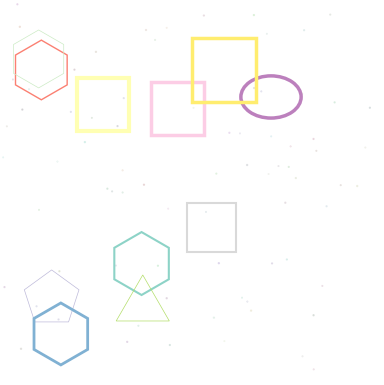[{"shape": "hexagon", "thickness": 1.5, "radius": 0.41, "center": [0.368, 0.315]}, {"shape": "square", "thickness": 3, "radius": 0.34, "center": [0.268, 0.729]}, {"shape": "pentagon", "thickness": 0.5, "radius": 0.37, "center": [0.134, 0.224]}, {"shape": "hexagon", "thickness": 1, "radius": 0.39, "center": [0.107, 0.818]}, {"shape": "hexagon", "thickness": 2, "radius": 0.4, "center": [0.158, 0.133]}, {"shape": "triangle", "thickness": 0.5, "radius": 0.4, "center": [0.371, 0.206]}, {"shape": "square", "thickness": 2.5, "radius": 0.34, "center": [0.46, 0.718]}, {"shape": "square", "thickness": 1.5, "radius": 0.32, "center": [0.55, 0.409]}, {"shape": "oval", "thickness": 2.5, "radius": 0.39, "center": [0.704, 0.748]}, {"shape": "hexagon", "thickness": 0.5, "radius": 0.38, "center": [0.1, 0.847]}, {"shape": "square", "thickness": 2.5, "radius": 0.42, "center": [0.582, 0.818]}]